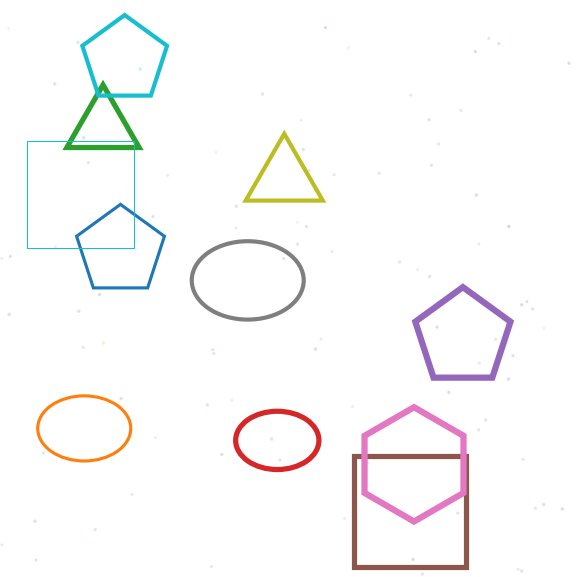[{"shape": "pentagon", "thickness": 1.5, "radius": 0.4, "center": [0.209, 0.565]}, {"shape": "oval", "thickness": 1.5, "radius": 0.4, "center": [0.146, 0.257]}, {"shape": "triangle", "thickness": 2.5, "radius": 0.36, "center": [0.178, 0.78]}, {"shape": "oval", "thickness": 2.5, "radius": 0.36, "center": [0.48, 0.237]}, {"shape": "pentagon", "thickness": 3, "radius": 0.43, "center": [0.802, 0.415]}, {"shape": "square", "thickness": 2.5, "radius": 0.48, "center": [0.71, 0.113]}, {"shape": "hexagon", "thickness": 3, "radius": 0.49, "center": [0.717, 0.195]}, {"shape": "oval", "thickness": 2, "radius": 0.48, "center": [0.429, 0.514]}, {"shape": "triangle", "thickness": 2, "radius": 0.39, "center": [0.492, 0.69]}, {"shape": "pentagon", "thickness": 2, "radius": 0.39, "center": [0.216, 0.896]}, {"shape": "square", "thickness": 0.5, "radius": 0.46, "center": [0.139, 0.662]}]